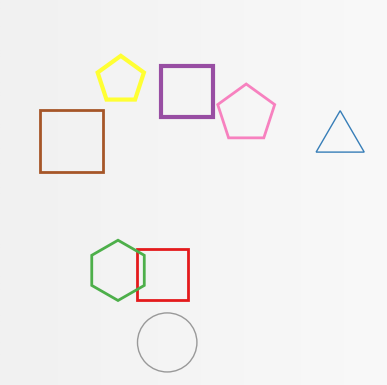[{"shape": "square", "thickness": 2, "radius": 0.33, "center": [0.419, 0.286]}, {"shape": "triangle", "thickness": 1, "radius": 0.36, "center": [0.878, 0.641]}, {"shape": "hexagon", "thickness": 2, "radius": 0.39, "center": [0.305, 0.298]}, {"shape": "square", "thickness": 3, "radius": 0.34, "center": [0.483, 0.763]}, {"shape": "pentagon", "thickness": 3, "radius": 0.31, "center": [0.312, 0.792]}, {"shape": "square", "thickness": 2, "radius": 0.4, "center": [0.184, 0.635]}, {"shape": "pentagon", "thickness": 2, "radius": 0.39, "center": [0.635, 0.704]}, {"shape": "circle", "thickness": 1, "radius": 0.38, "center": [0.432, 0.111]}]